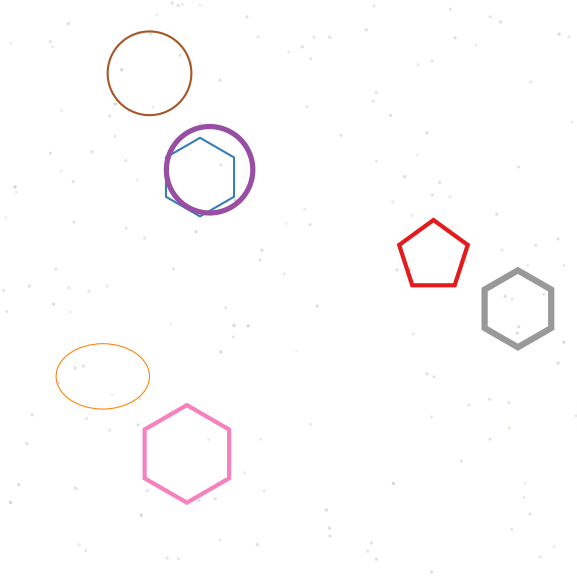[{"shape": "pentagon", "thickness": 2, "radius": 0.31, "center": [0.751, 0.556]}, {"shape": "hexagon", "thickness": 1, "radius": 0.34, "center": [0.346, 0.692]}, {"shape": "circle", "thickness": 2.5, "radius": 0.37, "center": [0.363, 0.705]}, {"shape": "oval", "thickness": 0.5, "radius": 0.4, "center": [0.178, 0.347]}, {"shape": "circle", "thickness": 1, "radius": 0.36, "center": [0.259, 0.872]}, {"shape": "hexagon", "thickness": 2, "radius": 0.42, "center": [0.324, 0.213]}, {"shape": "hexagon", "thickness": 3, "radius": 0.33, "center": [0.897, 0.464]}]